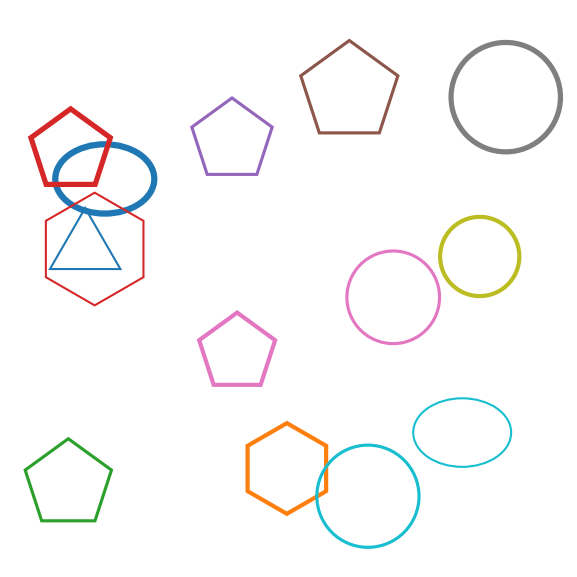[{"shape": "triangle", "thickness": 1, "radius": 0.35, "center": [0.147, 0.568]}, {"shape": "oval", "thickness": 3, "radius": 0.43, "center": [0.181, 0.689]}, {"shape": "hexagon", "thickness": 2, "radius": 0.39, "center": [0.497, 0.188]}, {"shape": "pentagon", "thickness": 1.5, "radius": 0.39, "center": [0.118, 0.161]}, {"shape": "pentagon", "thickness": 2.5, "radius": 0.36, "center": [0.122, 0.738]}, {"shape": "hexagon", "thickness": 1, "radius": 0.49, "center": [0.164, 0.568]}, {"shape": "pentagon", "thickness": 1.5, "radius": 0.37, "center": [0.402, 0.756]}, {"shape": "pentagon", "thickness": 1.5, "radius": 0.44, "center": [0.605, 0.841]}, {"shape": "circle", "thickness": 1.5, "radius": 0.4, "center": [0.681, 0.484]}, {"shape": "pentagon", "thickness": 2, "radius": 0.35, "center": [0.411, 0.389]}, {"shape": "circle", "thickness": 2.5, "radius": 0.47, "center": [0.876, 0.831]}, {"shape": "circle", "thickness": 2, "radius": 0.34, "center": [0.831, 0.555]}, {"shape": "oval", "thickness": 1, "radius": 0.42, "center": [0.8, 0.25]}, {"shape": "circle", "thickness": 1.5, "radius": 0.44, "center": [0.637, 0.14]}]